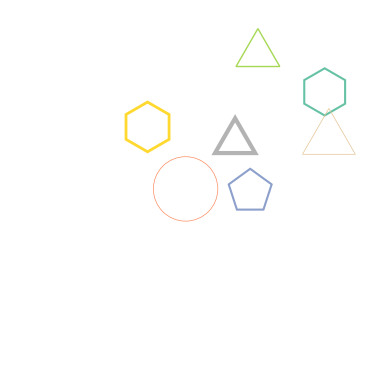[{"shape": "hexagon", "thickness": 1.5, "radius": 0.31, "center": [0.843, 0.761]}, {"shape": "circle", "thickness": 0.5, "radius": 0.42, "center": [0.482, 0.509]}, {"shape": "pentagon", "thickness": 1.5, "radius": 0.29, "center": [0.65, 0.503]}, {"shape": "triangle", "thickness": 1, "radius": 0.33, "center": [0.67, 0.86]}, {"shape": "hexagon", "thickness": 2, "radius": 0.32, "center": [0.383, 0.67]}, {"shape": "triangle", "thickness": 0.5, "radius": 0.4, "center": [0.854, 0.639]}, {"shape": "triangle", "thickness": 3, "radius": 0.3, "center": [0.611, 0.633]}]